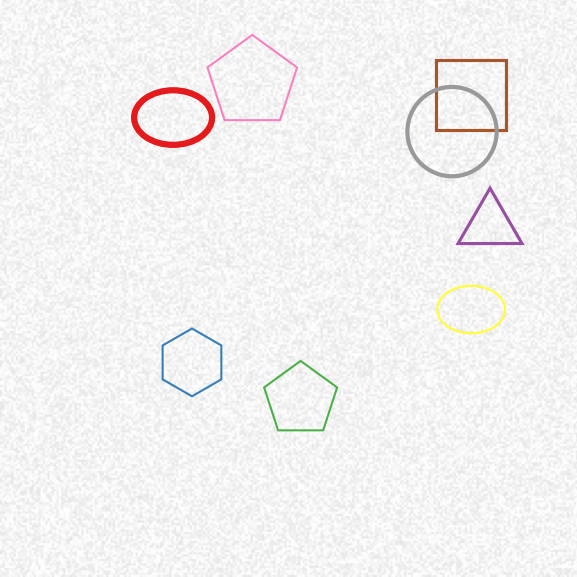[{"shape": "oval", "thickness": 3, "radius": 0.34, "center": [0.3, 0.796]}, {"shape": "hexagon", "thickness": 1, "radius": 0.29, "center": [0.332, 0.372]}, {"shape": "pentagon", "thickness": 1, "radius": 0.33, "center": [0.521, 0.308]}, {"shape": "triangle", "thickness": 1.5, "radius": 0.32, "center": [0.849, 0.609]}, {"shape": "oval", "thickness": 1, "radius": 0.29, "center": [0.816, 0.463]}, {"shape": "square", "thickness": 1.5, "radius": 0.3, "center": [0.815, 0.835]}, {"shape": "pentagon", "thickness": 1, "radius": 0.41, "center": [0.437, 0.857]}, {"shape": "circle", "thickness": 2, "radius": 0.39, "center": [0.783, 0.771]}]